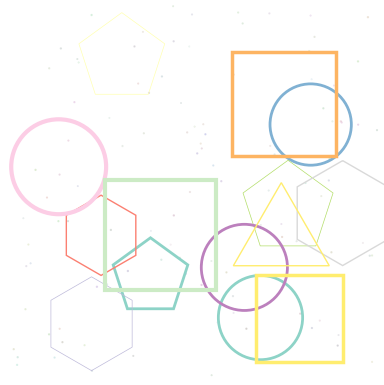[{"shape": "pentagon", "thickness": 2, "radius": 0.51, "center": [0.391, 0.28]}, {"shape": "circle", "thickness": 2, "radius": 0.55, "center": [0.677, 0.175]}, {"shape": "pentagon", "thickness": 0.5, "radius": 0.59, "center": [0.316, 0.85]}, {"shape": "hexagon", "thickness": 0.5, "radius": 0.61, "center": [0.238, 0.159]}, {"shape": "hexagon", "thickness": 1, "radius": 0.52, "center": [0.263, 0.389]}, {"shape": "circle", "thickness": 2, "radius": 0.53, "center": [0.807, 0.677]}, {"shape": "square", "thickness": 2.5, "radius": 0.67, "center": [0.737, 0.73]}, {"shape": "pentagon", "thickness": 0.5, "radius": 0.61, "center": [0.748, 0.461]}, {"shape": "circle", "thickness": 3, "radius": 0.62, "center": [0.152, 0.567]}, {"shape": "hexagon", "thickness": 1, "radius": 0.68, "center": [0.89, 0.447]}, {"shape": "circle", "thickness": 2, "radius": 0.56, "center": [0.635, 0.305]}, {"shape": "square", "thickness": 3, "radius": 0.71, "center": [0.417, 0.389]}, {"shape": "square", "thickness": 2.5, "radius": 0.56, "center": [0.779, 0.172]}, {"shape": "triangle", "thickness": 1, "radius": 0.72, "center": [0.731, 0.382]}]